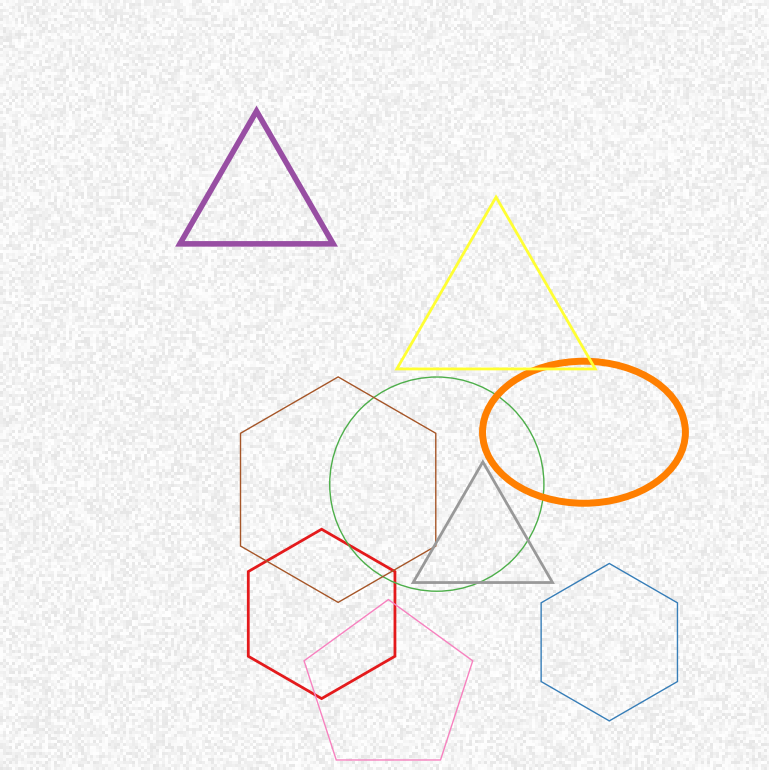[{"shape": "hexagon", "thickness": 1, "radius": 0.55, "center": [0.418, 0.203]}, {"shape": "hexagon", "thickness": 0.5, "radius": 0.51, "center": [0.791, 0.166]}, {"shape": "circle", "thickness": 0.5, "radius": 0.7, "center": [0.567, 0.371]}, {"shape": "triangle", "thickness": 2, "radius": 0.57, "center": [0.333, 0.741]}, {"shape": "oval", "thickness": 2.5, "radius": 0.66, "center": [0.758, 0.439]}, {"shape": "triangle", "thickness": 1, "radius": 0.74, "center": [0.644, 0.595]}, {"shape": "hexagon", "thickness": 0.5, "radius": 0.73, "center": [0.439, 0.364]}, {"shape": "pentagon", "thickness": 0.5, "radius": 0.58, "center": [0.504, 0.106]}, {"shape": "triangle", "thickness": 1, "radius": 0.52, "center": [0.627, 0.296]}]